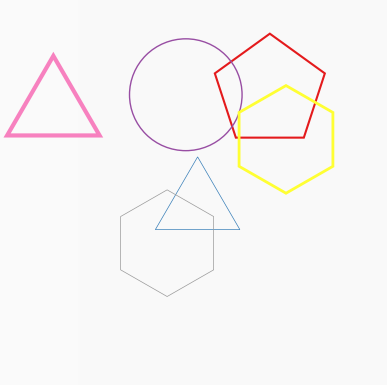[{"shape": "pentagon", "thickness": 1.5, "radius": 0.75, "center": [0.696, 0.763]}, {"shape": "triangle", "thickness": 0.5, "radius": 0.63, "center": [0.51, 0.467]}, {"shape": "circle", "thickness": 1, "radius": 0.73, "center": [0.479, 0.754]}, {"shape": "hexagon", "thickness": 2, "radius": 0.7, "center": [0.738, 0.638]}, {"shape": "triangle", "thickness": 3, "radius": 0.69, "center": [0.138, 0.717]}, {"shape": "hexagon", "thickness": 0.5, "radius": 0.69, "center": [0.431, 0.368]}]